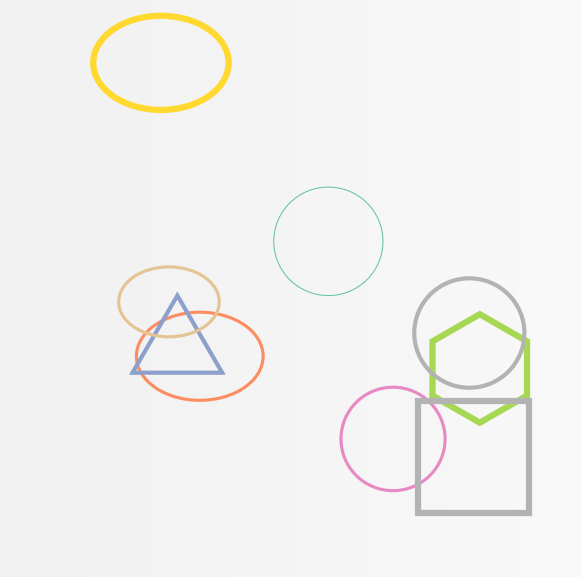[{"shape": "circle", "thickness": 0.5, "radius": 0.47, "center": [0.565, 0.581]}, {"shape": "oval", "thickness": 1.5, "radius": 0.54, "center": [0.344, 0.382]}, {"shape": "triangle", "thickness": 2, "radius": 0.45, "center": [0.305, 0.398]}, {"shape": "circle", "thickness": 1.5, "radius": 0.45, "center": [0.676, 0.239]}, {"shape": "hexagon", "thickness": 3, "radius": 0.47, "center": [0.825, 0.361]}, {"shape": "oval", "thickness": 3, "radius": 0.58, "center": [0.277, 0.89]}, {"shape": "oval", "thickness": 1.5, "radius": 0.43, "center": [0.291, 0.476]}, {"shape": "circle", "thickness": 2, "radius": 0.47, "center": [0.807, 0.422]}, {"shape": "square", "thickness": 3, "radius": 0.48, "center": [0.815, 0.208]}]